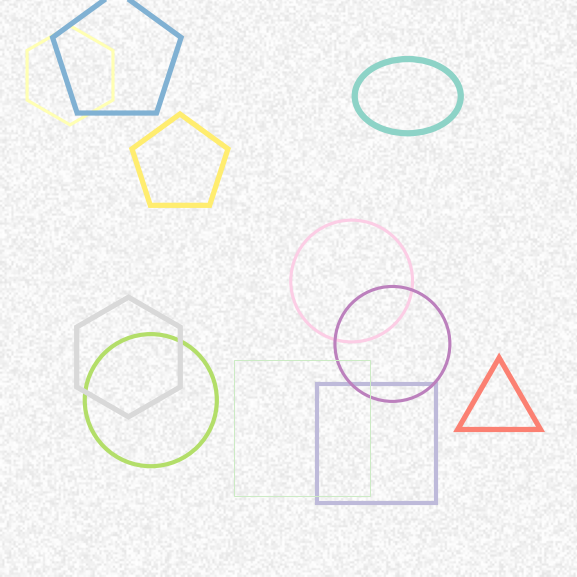[{"shape": "oval", "thickness": 3, "radius": 0.46, "center": [0.706, 0.833]}, {"shape": "hexagon", "thickness": 1.5, "radius": 0.43, "center": [0.121, 0.869]}, {"shape": "square", "thickness": 2, "radius": 0.52, "center": [0.653, 0.231]}, {"shape": "triangle", "thickness": 2.5, "radius": 0.41, "center": [0.864, 0.297]}, {"shape": "pentagon", "thickness": 2.5, "radius": 0.59, "center": [0.202, 0.898]}, {"shape": "circle", "thickness": 2, "radius": 0.57, "center": [0.261, 0.306]}, {"shape": "circle", "thickness": 1.5, "radius": 0.53, "center": [0.609, 0.513]}, {"shape": "hexagon", "thickness": 2.5, "radius": 0.52, "center": [0.222, 0.381]}, {"shape": "circle", "thickness": 1.5, "radius": 0.5, "center": [0.679, 0.404]}, {"shape": "square", "thickness": 0.5, "radius": 0.59, "center": [0.523, 0.258]}, {"shape": "pentagon", "thickness": 2.5, "radius": 0.44, "center": [0.312, 0.714]}]